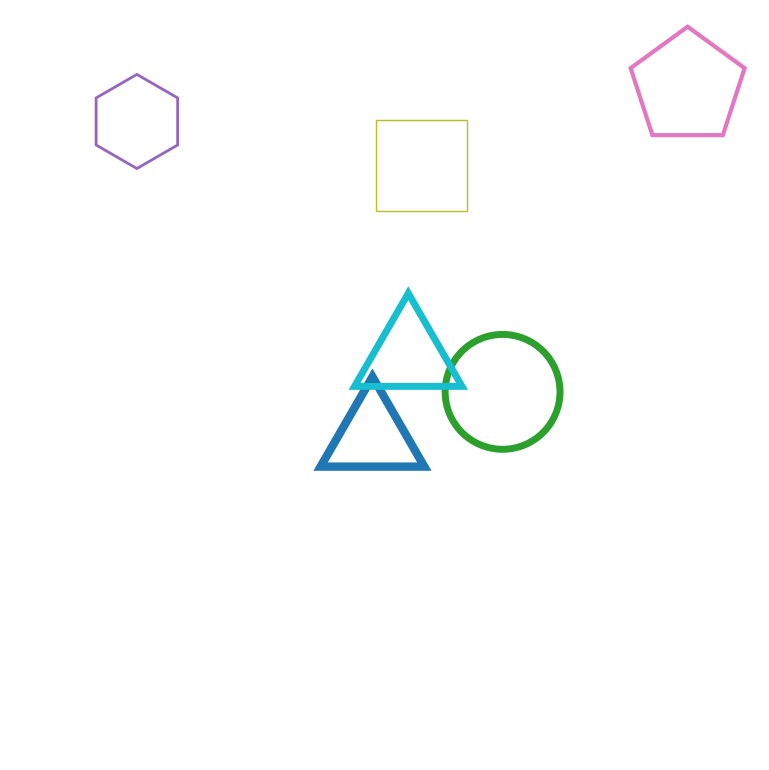[{"shape": "triangle", "thickness": 3, "radius": 0.39, "center": [0.484, 0.433]}, {"shape": "circle", "thickness": 2.5, "radius": 0.37, "center": [0.653, 0.491]}, {"shape": "hexagon", "thickness": 1, "radius": 0.31, "center": [0.178, 0.842]}, {"shape": "pentagon", "thickness": 1.5, "radius": 0.39, "center": [0.893, 0.887]}, {"shape": "square", "thickness": 0.5, "radius": 0.29, "center": [0.547, 0.785]}, {"shape": "triangle", "thickness": 2.5, "radius": 0.4, "center": [0.53, 0.539]}]